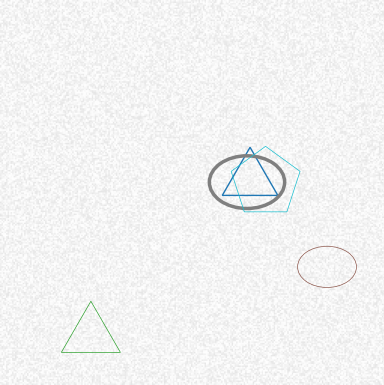[{"shape": "triangle", "thickness": 1, "radius": 0.42, "center": [0.65, 0.534]}, {"shape": "triangle", "thickness": 0.5, "radius": 0.44, "center": [0.236, 0.129]}, {"shape": "oval", "thickness": 0.5, "radius": 0.38, "center": [0.849, 0.307]}, {"shape": "oval", "thickness": 2.5, "radius": 0.49, "center": [0.642, 0.527]}, {"shape": "pentagon", "thickness": 0.5, "radius": 0.47, "center": [0.69, 0.526]}]